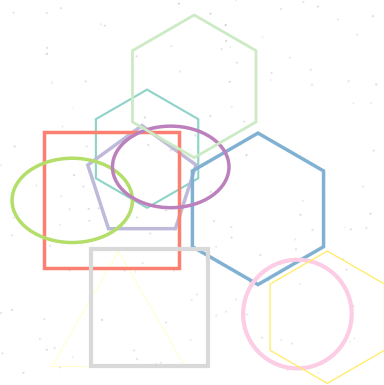[{"shape": "hexagon", "thickness": 1.5, "radius": 0.77, "center": [0.382, 0.614]}, {"shape": "triangle", "thickness": 0.5, "radius": 1.0, "center": [0.308, 0.148]}, {"shape": "pentagon", "thickness": 2.5, "radius": 0.74, "center": [0.369, 0.526]}, {"shape": "square", "thickness": 2.5, "radius": 0.88, "center": [0.289, 0.481]}, {"shape": "hexagon", "thickness": 2.5, "radius": 0.98, "center": [0.67, 0.458]}, {"shape": "oval", "thickness": 2.5, "radius": 0.78, "center": [0.188, 0.48]}, {"shape": "circle", "thickness": 3, "radius": 0.71, "center": [0.772, 0.184]}, {"shape": "square", "thickness": 3, "radius": 0.76, "center": [0.387, 0.202]}, {"shape": "oval", "thickness": 2.5, "radius": 0.76, "center": [0.443, 0.566]}, {"shape": "hexagon", "thickness": 2, "radius": 0.93, "center": [0.504, 0.776]}, {"shape": "hexagon", "thickness": 1, "radius": 0.86, "center": [0.85, 0.176]}]